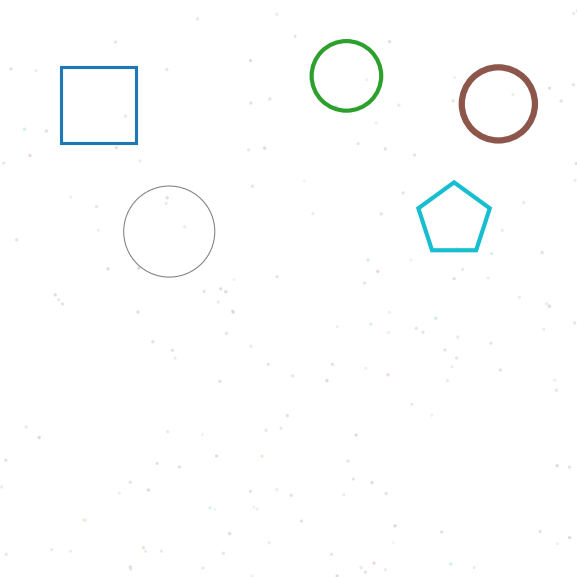[{"shape": "square", "thickness": 1.5, "radius": 0.33, "center": [0.171, 0.817]}, {"shape": "circle", "thickness": 2, "radius": 0.3, "center": [0.6, 0.868]}, {"shape": "circle", "thickness": 3, "radius": 0.32, "center": [0.863, 0.819]}, {"shape": "circle", "thickness": 0.5, "radius": 0.39, "center": [0.293, 0.598]}, {"shape": "pentagon", "thickness": 2, "radius": 0.33, "center": [0.786, 0.618]}]